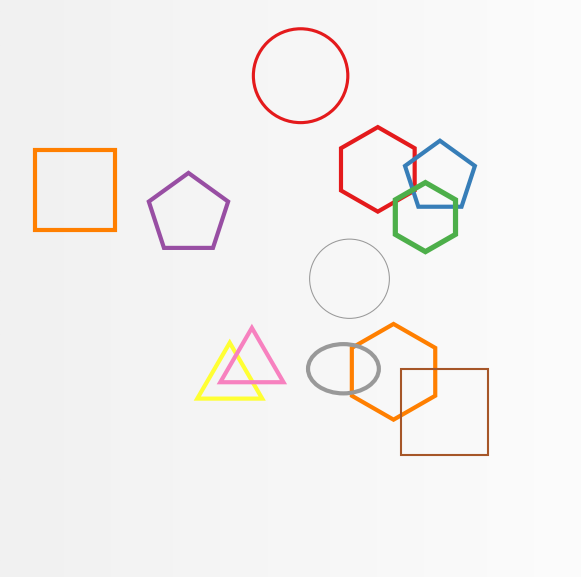[{"shape": "circle", "thickness": 1.5, "radius": 0.41, "center": [0.517, 0.868]}, {"shape": "hexagon", "thickness": 2, "radius": 0.37, "center": [0.65, 0.706]}, {"shape": "pentagon", "thickness": 2, "radius": 0.32, "center": [0.757, 0.692]}, {"shape": "hexagon", "thickness": 2.5, "radius": 0.3, "center": [0.732, 0.623]}, {"shape": "pentagon", "thickness": 2, "radius": 0.36, "center": [0.324, 0.628]}, {"shape": "hexagon", "thickness": 2, "radius": 0.41, "center": [0.677, 0.355]}, {"shape": "square", "thickness": 2, "radius": 0.34, "center": [0.128, 0.67]}, {"shape": "triangle", "thickness": 2, "radius": 0.32, "center": [0.395, 0.341]}, {"shape": "square", "thickness": 1, "radius": 0.37, "center": [0.764, 0.286]}, {"shape": "triangle", "thickness": 2, "radius": 0.31, "center": [0.433, 0.369]}, {"shape": "oval", "thickness": 2, "radius": 0.3, "center": [0.591, 0.361]}, {"shape": "circle", "thickness": 0.5, "radius": 0.34, "center": [0.601, 0.516]}]